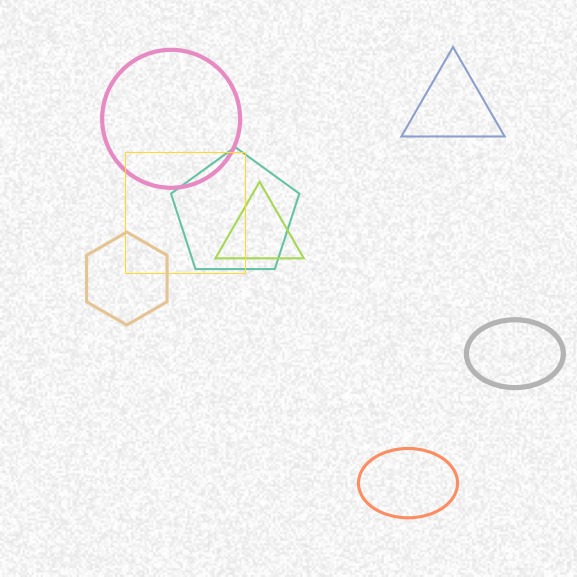[{"shape": "pentagon", "thickness": 1, "radius": 0.58, "center": [0.407, 0.628]}, {"shape": "oval", "thickness": 1.5, "radius": 0.43, "center": [0.707, 0.163]}, {"shape": "triangle", "thickness": 1, "radius": 0.52, "center": [0.784, 0.814]}, {"shape": "circle", "thickness": 2, "radius": 0.6, "center": [0.296, 0.793]}, {"shape": "triangle", "thickness": 1, "radius": 0.44, "center": [0.449, 0.596]}, {"shape": "square", "thickness": 0.5, "radius": 0.52, "center": [0.32, 0.631]}, {"shape": "hexagon", "thickness": 1.5, "radius": 0.4, "center": [0.22, 0.517]}, {"shape": "oval", "thickness": 2.5, "radius": 0.42, "center": [0.892, 0.387]}]